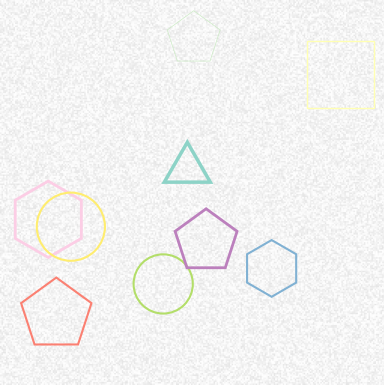[{"shape": "triangle", "thickness": 2.5, "radius": 0.35, "center": [0.487, 0.561]}, {"shape": "square", "thickness": 1, "radius": 0.44, "center": [0.884, 0.806]}, {"shape": "pentagon", "thickness": 1.5, "radius": 0.48, "center": [0.146, 0.183]}, {"shape": "hexagon", "thickness": 1.5, "radius": 0.37, "center": [0.706, 0.303]}, {"shape": "circle", "thickness": 1.5, "radius": 0.38, "center": [0.424, 0.262]}, {"shape": "hexagon", "thickness": 2, "radius": 0.5, "center": [0.125, 0.43]}, {"shape": "pentagon", "thickness": 2, "radius": 0.42, "center": [0.535, 0.373]}, {"shape": "pentagon", "thickness": 0.5, "radius": 0.36, "center": [0.503, 0.9]}, {"shape": "circle", "thickness": 1.5, "radius": 0.44, "center": [0.184, 0.411]}]